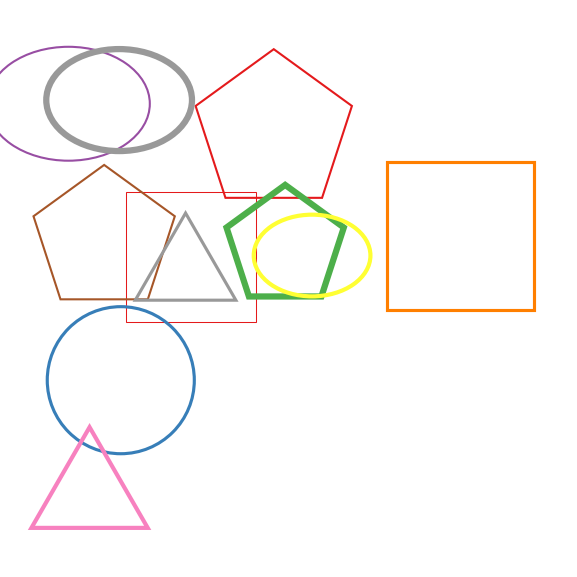[{"shape": "pentagon", "thickness": 1, "radius": 0.71, "center": [0.474, 0.772]}, {"shape": "square", "thickness": 0.5, "radius": 0.56, "center": [0.33, 0.553]}, {"shape": "circle", "thickness": 1.5, "radius": 0.64, "center": [0.209, 0.341]}, {"shape": "pentagon", "thickness": 3, "radius": 0.53, "center": [0.494, 0.572]}, {"shape": "oval", "thickness": 1, "radius": 0.7, "center": [0.119, 0.819]}, {"shape": "square", "thickness": 1.5, "radius": 0.64, "center": [0.798, 0.591]}, {"shape": "oval", "thickness": 2, "radius": 0.51, "center": [0.54, 0.557]}, {"shape": "pentagon", "thickness": 1, "radius": 0.64, "center": [0.18, 0.585]}, {"shape": "triangle", "thickness": 2, "radius": 0.58, "center": [0.155, 0.143]}, {"shape": "oval", "thickness": 3, "radius": 0.63, "center": [0.206, 0.826]}, {"shape": "triangle", "thickness": 1.5, "radius": 0.5, "center": [0.321, 0.53]}]